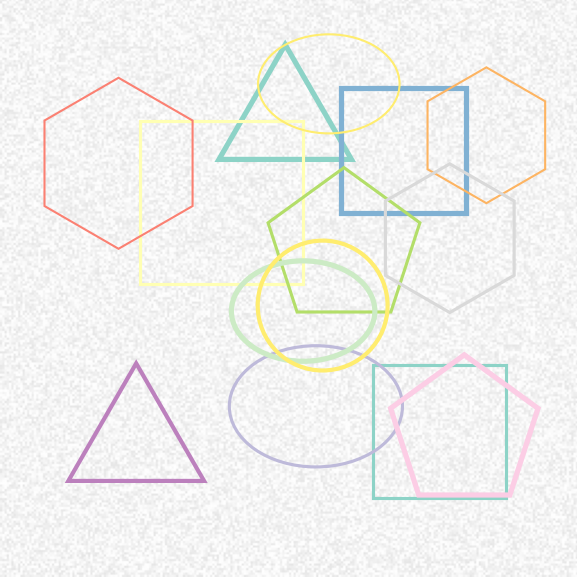[{"shape": "triangle", "thickness": 2.5, "radius": 0.66, "center": [0.494, 0.789]}, {"shape": "square", "thickness": 1.5, "radius": 0.57, "center": [0.761, 0.252]}, {"shape": "square", "thickness": 1.5, "radius": 0.7, "center": [0.384, 0.648]}, {"shape": "oval", "thickness": 1.5, "radius": 0.75, "center": [0.547, 0.296]}, {"shape": "hexagon", "thickness": 1, "radius": 0.74, "center": [0.205, 0.716]}, {"shape": "square", "thickness": 2.5, "radius": 0.54, "center": [0.699, 0.738]}, {"shape": "hexagon", "thickness": 1, "radius": 0.59, "center": [0.842, 0.765]}, {"shape": "pentagon", "thickness": 1.5, "radius": 0.69, "center": [0.596, 0.571]}, {"shape": "pentagon", "thickness": 2.5, "radius": 0.67, "center": [0.804, 0.251]}, {"shape": "hexagon", "thickness": 1.5, "radius": 0.64, "center": [0.779, 0.587]}, {"shape": "triangle", "thickness": 2, "radius": 0.68, "center": [0.236, 0.234]}, {"shape": "oval", "thickness": 2.5, "radius": 0.62, "center": [0.525, 0.46]}, {"shape": "oval", "thickness": 1, "radius": 0.61, "center": [0.569, 0.854]}, {"shape": "circle", "thickness": 2, "radius": 0.56, "center": [0.559, 0.47]}]